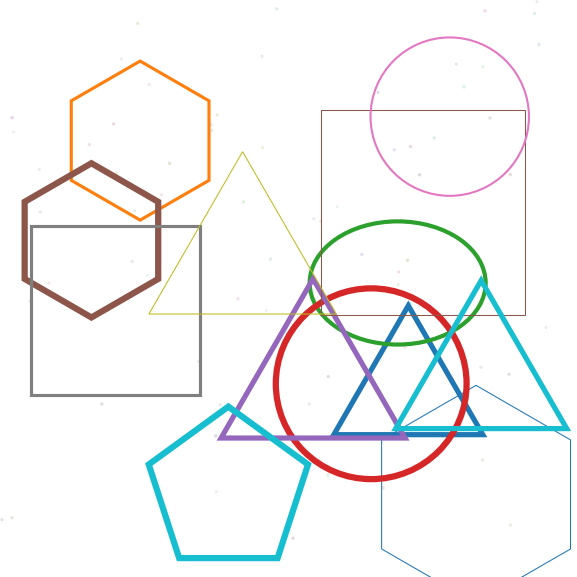[{"shape": "hexagon", "thickness": 0.5, "radius": 0.94, "center": [0.824, 0.143]}, {"shape": "triangle", "thickness": 2.5, "radius": 0.74, "center": [0.707, 0.321]}, {"shape": "hexagon", "thickness": 1.5, "radius": 0.69, "center": [0.243, 0.756]}, {"shape": "oval", "thickness": 2, "radius": 0.76, "center": [0.689, 0.509]}, {"shape": "circle", "thickness": 3, "radius": 0.83, "center": [0.643, 0.335]}, {"shape": "triangle", "thickness": 2.5, "radius": 0.92, "center": [0.542, 0.333]}, {"shape": "hexagon", "thickness": 3, "radius": 0.67, "center": [0.158, 0.583]}, {"shape": "square", "thickness": 0.5, "radius": 0.88, "center": [0.732, 0.631]}, {"shape": "circle", "thickness": 1, "radius": 0.69, "center": [0.779, 0.797]}, {"shape": "square", "thickness": 1.5, "radius": 0.73, "center": [0.2, 0.461]}, {"shape": "triangle", "thickness": 0.5, "radius": 0.94, "center": [0.42, 0.549]}, {"shape": "triangle", "thickness": 2.5, "radius": 0.85, "center": [0.833, 0.342]}, {"shape": "pentagon", "thickness": 3, "radius": 0.72, "center": [0.395, 0.15]}]